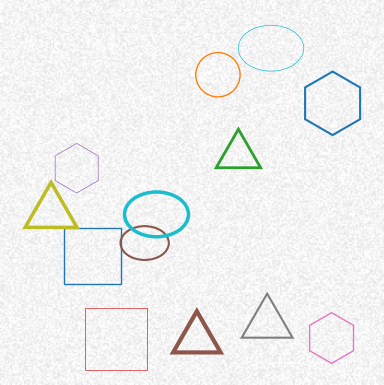[{"shape": "hexagon", "thickness": 1.5, "radius": 0.41, "center": [0.864, 0.732]}, {"shape": "square", "thickness": 1, "radius": 0.37, "center": [0.241, 0.336]}, {"shape": "circle", "thickness": 1, "radius": 0.29, "center": [0.566, 0.806]}, {"shape": "triangle", "thickness": 2, "radius": 0.33, "center": [0.619, 0.598]}, {"shape": "square", "thickness": 0.5, "radius": 0.4, "center": [0.3, 0.121]}, {"shape": "hexagon", "thickness": 0.5, "radius": 0.32, "center": [0.199, 0.563]}, {"shape": "oval", "thickness": 1.5, "radius": 0.31, "center": [0.376, 0.369]}, {"shape": "triangle", "thickness": 3, "radius": 0.36, "center": [0.511, 0.12]}, {"shape": "hexagon", "thickness": 1, "radius": 0.33, "center": [0.861, 0.122]}, {"shape": "triangle", "thickness": 1.5, "radius": 0.38, "center": [0.694, 0.161]}, {"shape": "triangle", "thickness": 2.5, "radius": 0.39, "center": [0.133, 0.448]}, {"shape": "oval", "thickness": 2.5, "radius": 0.42, "center": [0.407, 0.443]}, {"shape": "oval", "thickness": 0.5, "radius": 0.43, "center": [0.704, 0.875]}]